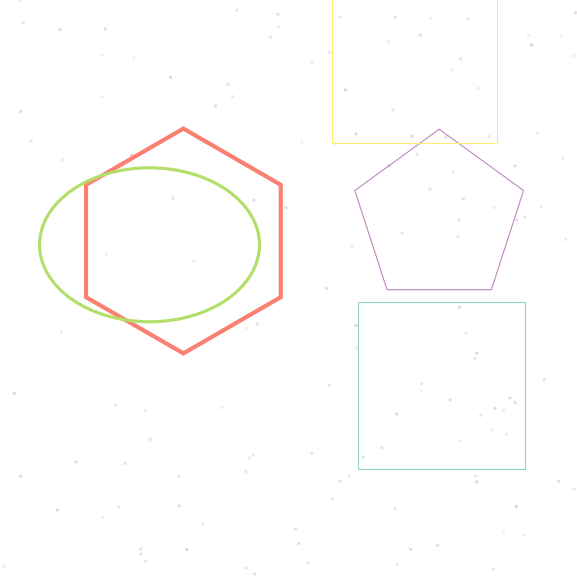[{"shape": "square", "thickness": 0.5, "radius": 0.72, "center": [0.764, 0.332]}, {"shape": "hexagon", "thickness": 2, "radius": 0.97, "center": [0.318, 0.582]}, {"shape": "oval", "thickness": 1.5, "radius": 0.95, "center": [0.259, 0.575]}, {"shape": "pentagon", "thickness": 0.5, "radius": 0.77, "center": [0.761, 0.622]}, {"shape": "square", "thickness": 0.5, "radius": 0.71, "center": [0.717, 0.894]}]